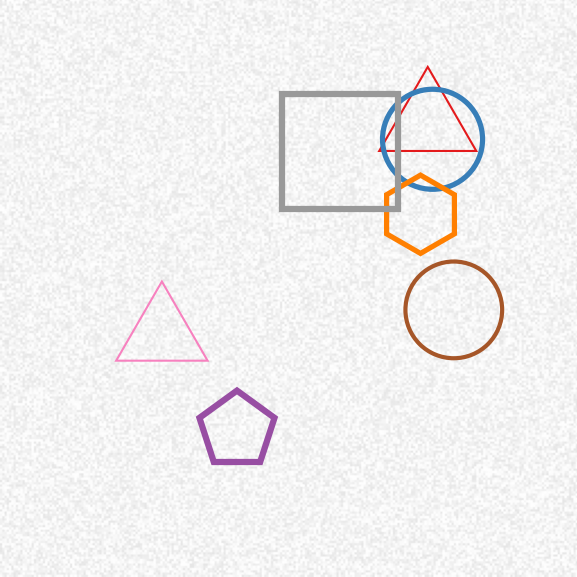[{"shape": "triangle", "thickness": 1, "radius": 0.49, "center": [0.741, 0.786]}, {"shape": "circle", "thickness": 2.5, "radius": 0.43, "center": [0.749, 0.758]}, {"shape": "pentagon", "thickness": 3, "radius": 0.34, "center": [0.41, 0.254]}, {"shape": "hexagon", "thickness": 2.5, "radius": 0.34, "center": [0.728, 0.628]}, {"shape": "circle", "thickness": 2, "radius": 0.42, "center": [0.786, 0.463]}, {"shape": "triangle", "thickness": 1, "radius": 0.46, "center": [0.28, 0.42]}, {"shape": "square", "thickness": 3, "radius": 0.5, "center": [0.589, 0.736]}]